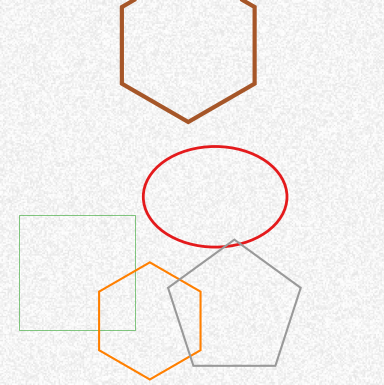[{"shape": "oval", "thickness": 2, "radius": 0.93, "center": [0.559, 0.489]}, {"shape": "square", "thickness": 0.5, "radius": 0.75, "center": [0.2, 0.293]}, {"shape": "hexagon", "thickness": 1.5, "radius": 0.76, "center": [0.389, 0.166]}, {"shape": "hexagon", "thickness": 3, "radius": 1.0, "center": [0.489, 0.882]}, {"shape": "pentagon", "thickness": 1.5, "radius": 0.91, "center": [0.609, 0.196]}]